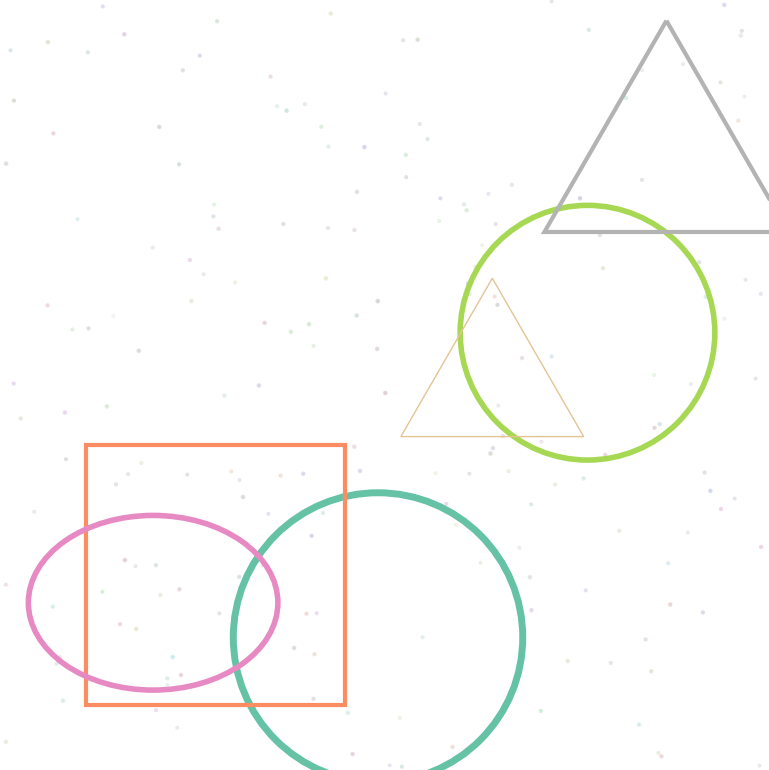[{"shape": "circle", "thickness": 2.5, "radius": 0.94, "center": [0.491, 0.172]}, {"shape": "square", "thickness": 1.5, "radius": 0.84, "center": [0.28, 0.254]}, {"shape": "oval", "thickness": 2, "radius": 0.81, "center": [0.199, 0.217]}, {"shape": "circle", "thickness": 2, "radius": 0.83, "center": [0.763, 0.568]}, {"shape": "triangle", "thickness": 0.5, "radius": 0.69, "center": [0.639, 0.502]}, {"shape": "triangle", "thickness": 1.5, "radius": 0.91, "center": [0.865, 0.79]}]